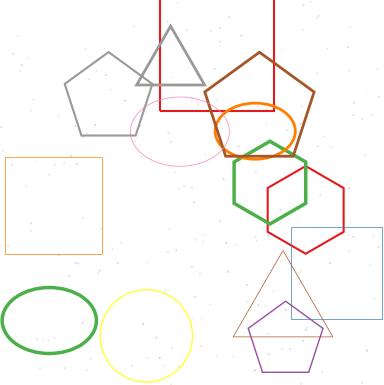[{"shape": "square", "thickness": 1.5, "radius": 0.74, "center": [0.564, 0.859]}, {"shape": "hexagon", "thickness": 1.5, "radius": 0.57, "center": [0.794, 0.455]}, {"shape": "square", "thickness": 0.5, "radius": 0.59, "center": [0.874, 0.291]}, {"shape": "oval", "thickness": 2.5, "radius": 0.61, "center": [0.128, 0.168]}, {"shape": "hexagon", "thickness": 2.5, "radius": 0.54, "center": [0.701, 0.526]}, {"shape": "pentagon", "thickness": 1, "radius": 0.51, "center": [0.742, 0.116]}, {"shape": "oval", "thickness": 2, "radius": 0.52, "center": [0.663, 0.659]}, {"shape": "square", "thickness": 0.5, "radius": 0.63, "center": [0.138, 0.467]}, {"shape": "circle", "thickness": 1, "radius": 0.6, "center": [0.38, 0.128]}, {"shape": "pentagon", "thickness": 2, "radius": 0.75, "center": [0.674, 0.715]}, {"shape": "triangle", "thickness": 0.5, "radius": 0.75, "center": [0.735, 0.2]}, {"shape": "oval", "thickness": 0.5, "radius": 0.64, "center": [0.467, 0.658]}, {"shape": "triangle", "thickness": 2, "radius": 0.51, "center": [0.443, 0.83]}, {"shape": "pentagon", "thickness": 1.5, "radius": 0.6, "center": [0.282, 0.745]}]